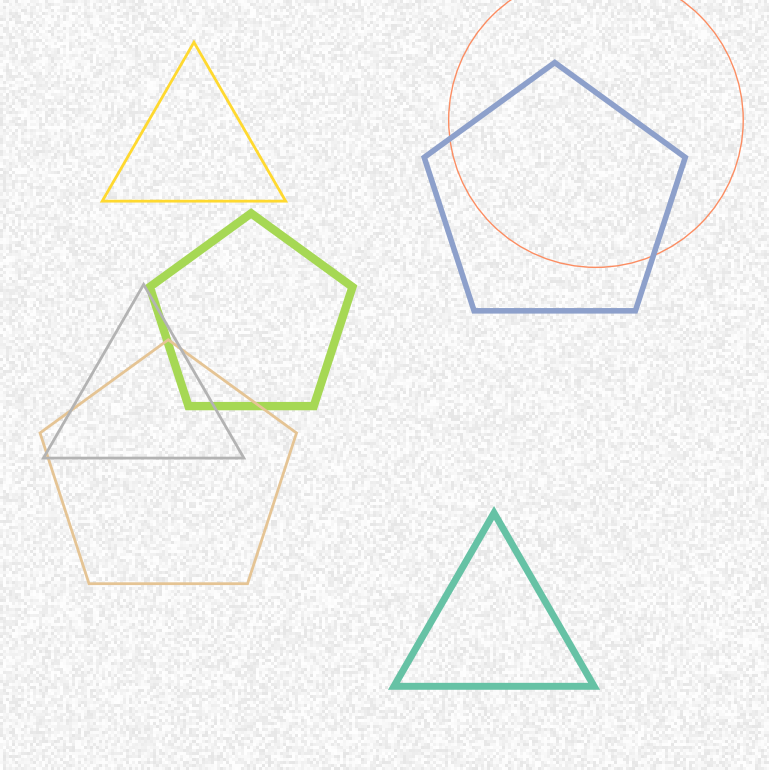[{"shape": "triangle", "thickness": 2.5, "radius": 0.75, "center": [0.642, 0.184]}, {"shape": "circle", "thickness": 0.5, "radius": 0.96, "center": [0.774, 0.844]}, {"shape": "pentagon", "thickness": 2, "radius": 0.89, "center": [0.72, 0.741]}, {"shape": "pentagon", "thickness": 3, "radius": 0.69, "center": [0.326, 0.585]}, {"shape": "triangle", "thickness": 1, "radius": 0.69, "center": [0.252, 0.808]}, {"shape": "pentagon", "thickness": 1, "radius": 0.88, "center": [0.219, 0.384]}, {"shape": "triangle", "thickness": 1, "radius": 0.75, "center": [0.187, 0.48]}]